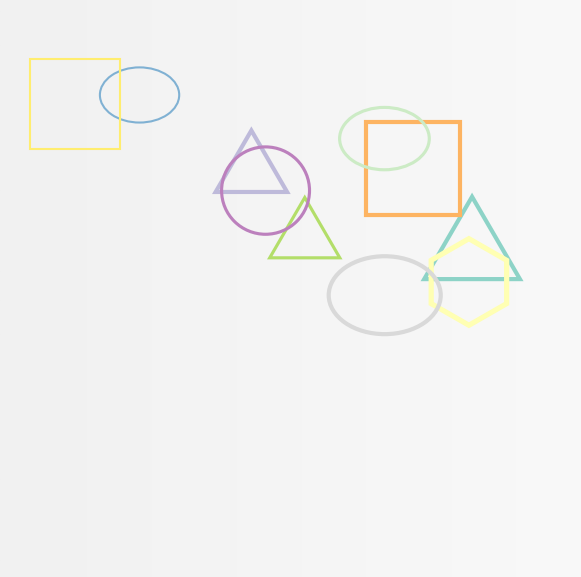[{"shape": "triangle", "thickness": 2, "radius": 0.48, "center": [0.812, 0.563]}, {"shape": "hexagon", "thickness": 2.5, "radius": 0.37, "center": [0.807, 0.511]}, {"shape": "triangle", "thickness": 2, "radius": 0.35, "center": [0.432, 0.702]}, {"shape": "oval", "thickness": 1, "radius": 0.34, "center": [0.24, 0.835]}, {"shape": "square", "thickness": 2, "radius": 0.4, "center": [0.711, 0.708]}, {"shape": "triangle", "thickness": 1.5, "radius": 0.35, "center": [0.524, 0.587]}, {"shape": "oval", "thickness": 2, "radius": 0.48, "center": [0.662, 0.488]}, {"shape": "circle", "thickness": 1.5, "radius": 0.38, "center": [0.457, 0.669]}, {"shape": "oval", "thickness": 1.5, "radius": 0.39, "center": [0.661, 0.759]}, {"shape": "square", "thickness": 1, "radius": 0.39, "center": [0.129, 0.818]}]